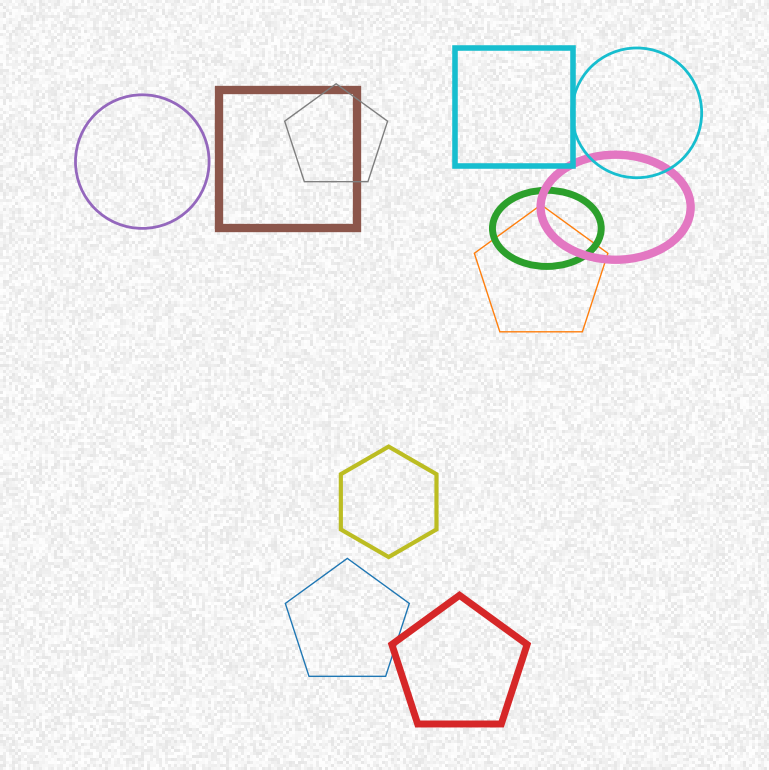[{"shape": "pentagon", "thickness": 0.5, "radius": 0.42, "center": [0.451, 0.19]}, {"shape": "pentagon", "thickness": 0.5, "radius": 0.46, "center": [0.703, 0.643]}, {"shape": "oval", "thickness": 2.5, "radius": 0.35, "center": [0.71, 0.703]}, {"shape": "pentagon", "thickness": 2.5, "radius": 0.46, "center": [0.597, 0.134]}, {"shape": "circle", "thickness": 1, "radius": 0.43, "center": [0.185, 0.79]}, {"shape": "square", "thickness": 3, "radius": 0.45, "center": [0.374, 0.793]}, {"shape": "oval", "thickness": 3, "radius": 0.49, "center": [0.8, 0.731]}, {"shape": "pentagon", "thickness": 0.5, "radius": 0.35, "center": [0.437, 0.821]}, {"shape": "hexagon", "thickness": 1.5, "radius": 0.36, "center": [0.505, 0.348]}, {"shape": "square", "thickness": 2, "radius": 0.38, "center": [0.668, 0.861]}, {"shape": "circle", "thickness": 1, "radius": 0.42, "center": [0.827, 0.853]}]